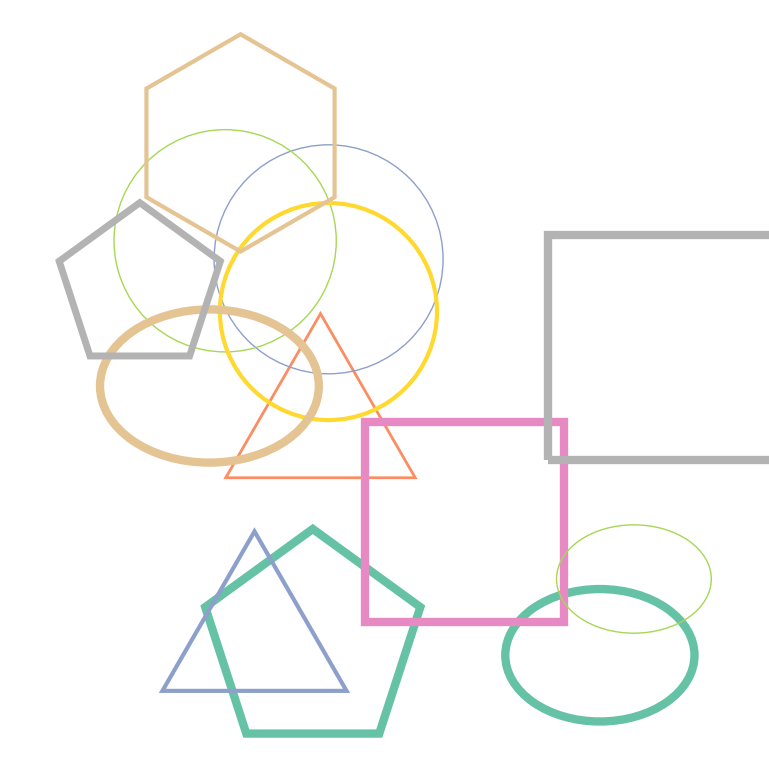[{"shape": "pentagon", "thickness": 3, "radius": 0.73, "center": [0.406, 0.166]}, {"shape": "oval", "thickness": 3, "radius": 0.61, "center": [0.779, 0.149]}, {"shape": "triangle", "thickness": 1, "radius": 0.71, "center": [0.416, 0.451]}, {"shape": "circle", "thickness": 0.5, "radius": 0.74, "center": [0.427, 0.663]}, {"shape": "triangle", "thickness": 1.5, "radius": 0.69, "center": [0.331, 0.172]}, {"shape": "square", "thickness": 3, "radius": 0.65, "center": [0.603, 0.322]}, {"shape": "oval", "thickness": 0.5, "radius": 0.5, "center": [0.823, 0.248]}, {"shape": "circle", "thickness": 0.5, "radius": 0.72, "center": [0.292, 0.687]}, {"shape": "circle", "thickness": 1.5, "radius": 0.7, "center": [0.427, 0.595]}, {"shape": "hexagon", "thickness": 1.5, "radius": 0.71, "center": [0.312, 0.814]}, {"shape": "oval", "thickness": 3, "radius": 0.71, "center": [0.272, 0.499]}, {"shape": "square", "thickness": 3, "radius": 0.73, "center": [0.857, 0.549]}, {"shape": "pentagon", "thickness": 2.5, "radius": 0.55, "center": [0.182, 0.627]}]